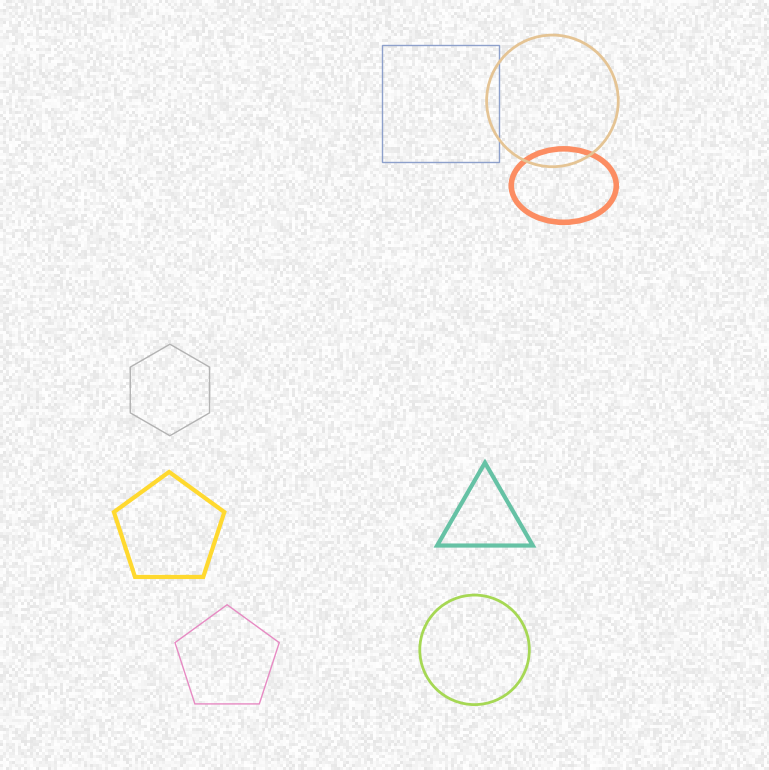[{"shape": "triangle", "thickness": 1.5, "radius": 0.36, "center": [0.63, 0.327]}, {"shape": "oval", "thickness": 2, "radius": 0.34, "center": [0.732, 0.759]}, {"shape": "square", "thickness": 0.5, "radius": 0.38, "center": [0.572, 0.866]}, {"shape": "pentagon", "thickness": 0.5, "radius": 0.36, "center": [0.295, 0.143]}, {"shape": "circle", "thickness": 1, "radius": 0.36, "center": [0.616, 0.156]}, {"shape": "pentagon", "thickness": 1.5, "radius": 0.38, "center": [0.22, 0.312]}, {"shape": "circle", "thickness": 1, "radius": 0.43, "center": [0.717, 0.869]}, {"shape": "hexagon", "thickness": 0.5, "radius": 0.3, "center": [0.221, 0.494]}]